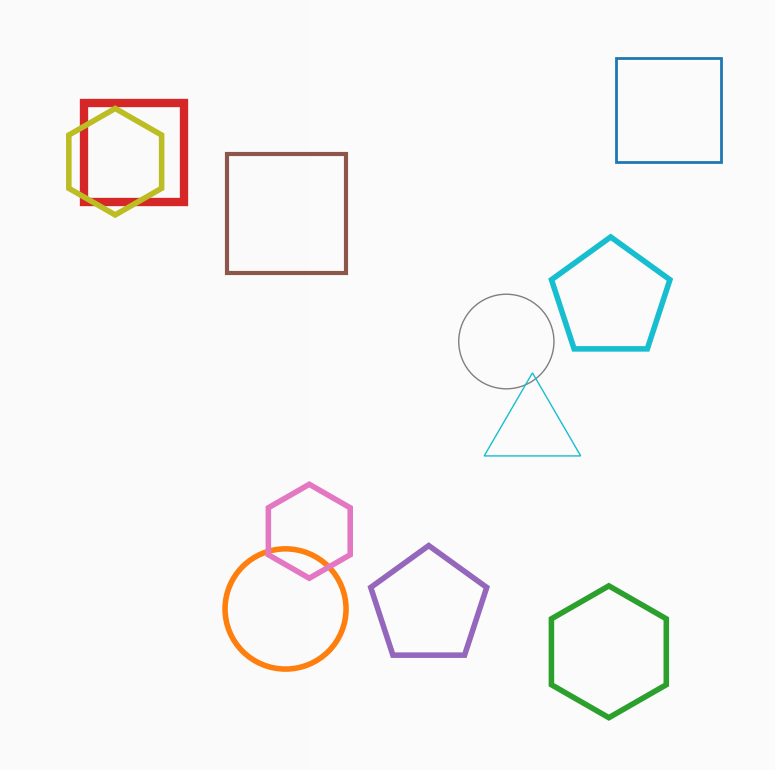[{"shape": "square", "thickness": 1, "radius": 0.34, "center": [0.863, 0.857]}, {"shape": "circle", "thickness": 2, "radius": 0.39, "center": [0.368, 0.209]}, {"shape": "hexagon", "thickness": 2, "radius": 0.43, "center": [0.786, 0.154]}, {"shape": "square", "thickness": 3, "radius": 0.32, "center": [0.173, 0.802]}, {"shape": "pentagon", "thickness": 2, "radius": 0.39, "center": [0.553, 0.213]}, {"shape": "square", "thickness": 1.5, "radius": 0.38, "center": [0.369, 0.723]}, {"shape": "hexagon", "thickness": 2, "radius": 0.3, "center": [0.399, 0.31]}, {"shape": "circle", "thickness": 0.5, "radius": 0.31, "center": [0.653, 0.556]}, {"shape": "hexagon", "thickness": 2, "radius": 0.35, "center": [0.149, 0.79]}, {"shape": "pentagon", "thickness": 2, "radius": 0.4, "center": [0.788, 0.612]}, {"shape": "triangle", "thickness": 0.5, "radius": 0.36, "center": [0.687, 0.444]}]